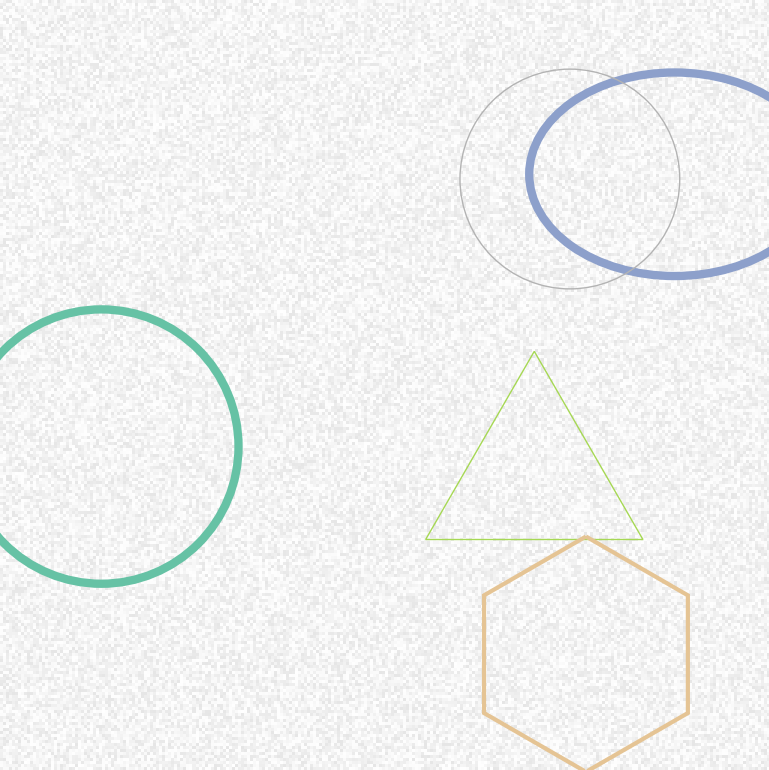[{"shape": "circle", "thickness": 3, "radius": 0.89, "center": [0.132, 0.42]}, {"shape": "oval", "thickness": 3, "radius": 0.94, "center": [0.876, 0.774]}, {"shape": "triangle", "thickness": 0.5, "radius": 0.81, "center": [0.694, 0.381]}, {"shape": "hexagon", "thickness": 1.5, "radius": 0.76, "center": [0.761, 0.15]}, {"shape": "circle", "thickness": 0.5, "radius": 0.71, "center": [0.74, 0.768]}]